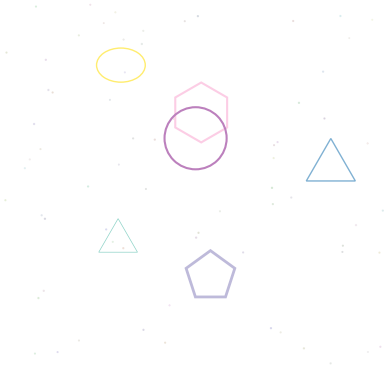[{"shape": "triangle", "thickness": 0.5, "radius": 0.29, "center": [0.307, 0.374]}, {"shape": "pentagon", "thickness": 2, "radius": 0.33, "center": [0.547, 0.283]}, {"shape": "triangle", "thickness": 1, "radius": 0.37, "center": [0.859, 0.567]}, {"shape": "hexagon", "thickness": 1.5, "radius": 0.39, "center": [0.523, 0.708]}, {"shape": "circle", "thickness": 1.5, "radius": 0.4, "center": [0.508, 0.641]}, {"shape": "oval", "thickness": 1, "radius": 0.32, "center": [0.314, 0.831]}]